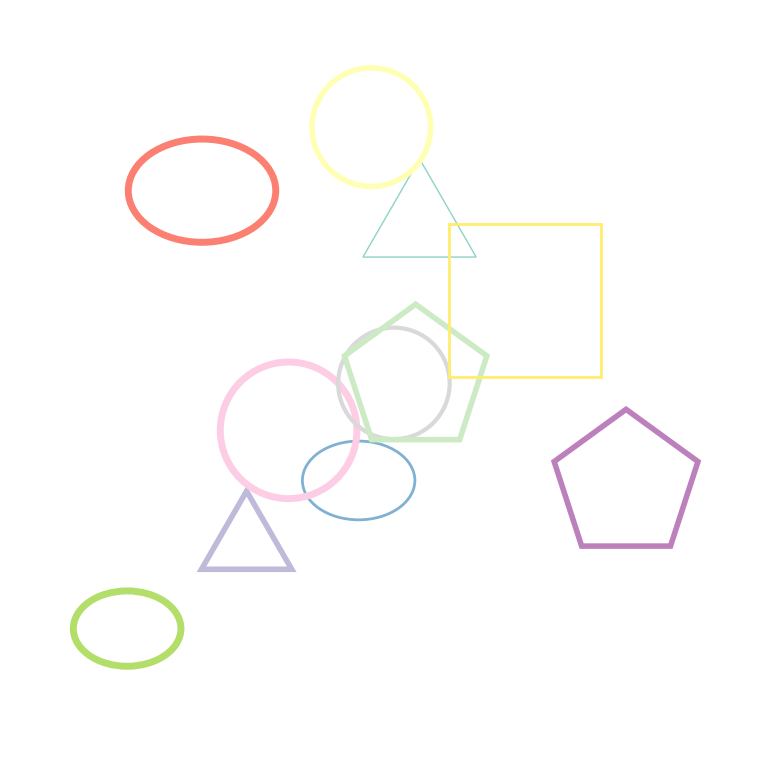[{"shape": "triangle", "thickness": 0.5, "radius": 0.42, "center": [0.545, 0.709]}, {"shape": "circle", "thickness": 2, "radius": 0.39, "center": [0.482, 0.835]}, {"shape": "triangle", "thickness": 2, "radius": 0.34, "center": [0.32, 0.295]}, {"shape": "oval", "thickness": 2.5, "radius": 0.48, "center": [0.262, 0.752]}, {"shape": "oval", "thickness": 1, "radius": 0.37, "center": [0.466, 0.376]}, {"shape": "oval", "thickness": 2.5, "radius": 0.35, "center": [0.165, 0.184]}, {"shape": "circle", "thickness": 2.5, "radius": 0.44, "center": [0.375, 0.441]}, {"shape": "circle", "thickness": 1.5, "radius": 0.36, "center": [0.512, 0.502]}, {"shape": "pentagon", "thickness": 2, "radius": 0.49, "center": [0.813, 0.37]}, {"shape": "pentagon", "thickness": 2, "radius": 0.49, "center": [0.54, 0.508]}, {"shape": "square", "thickness": 1, "radius": 0.5, "center": [0.682, 0.61]}]